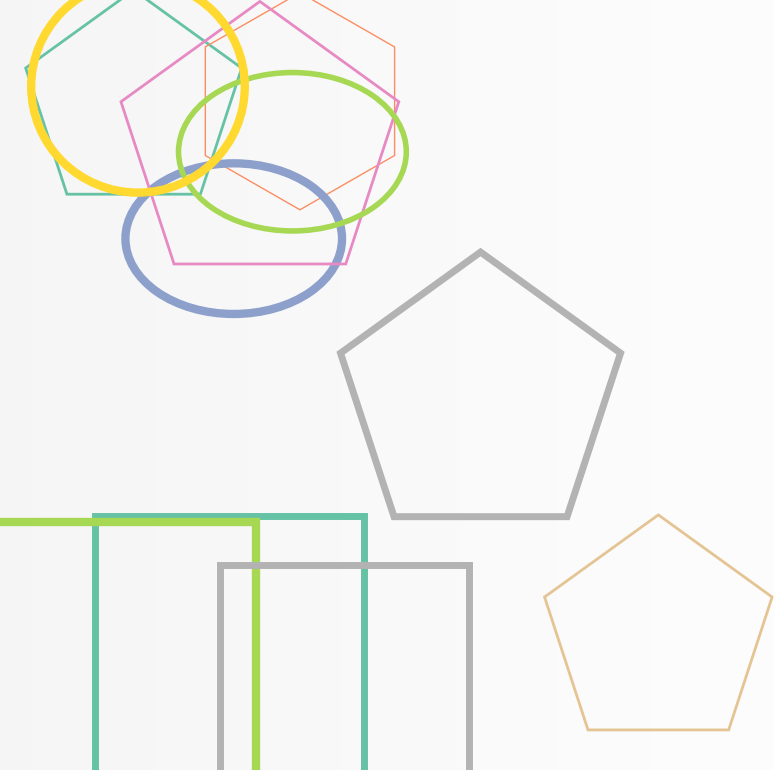[{"shape": "pentagon", "thickness": 1, "radius": 0.73, "center": [0.172, 0.866]}, {"shape": "square", "thickness": 2.5, "radius": 0.87, "center": [0.296, 0.156]}, {"shape": "hexagon", "thickness": 0.5, "radius": 0.7, "center": [0.387, 0.869]}, {"shape": "oval", "thickness": 3, "radius": 0.7, "center": [0.302, 0.69]}, {"shape": "pentagon", "thickness": 1, "radius": 0.94, "center": [0.335, 0.81]}, {"shape": "square", "thickness": 3, "radius": 0.99, "center": [0.132, 0.125]}, {"shape": "oval", "thickness": 2, "radius": 0.73, "center": [0.377, 0.803]}, {"shape": "circle", "thickness": 3, "radius": 0.69, "center": [0.178, 0.888]}, {"shape": "pentagon", "thickness": 1, "radius": 0.77, "center": [0.849, 0.177]}, {"shape": "pentagon", "thickness": 2.5, "radius": 0.95, "center": [0.62, 0.483]}, {"shape": "square", "thickness": 2.5, "radius": 0.8, "center": [0.445, 0.106]}]